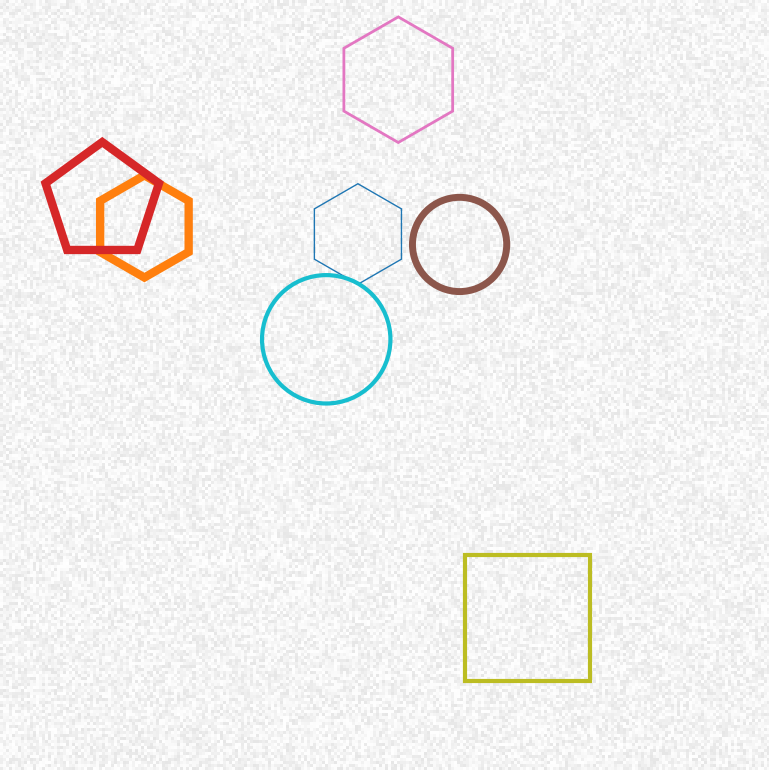[{"shape": "hexagon", "thickness": 0.5, "radius": 0.33, "center": [0.465, 0.696]}, {"shape": "hexagon", "thickness": 3, "radius": 0.33, "center": [0.188, 0.706]}, {"shape": "pentagon", "thickness": 3, "radius": 0.39, "center": [0.133, 0.738]}, {"shape": "circle", "thickness": 2.5, "radius": 0.31, "center": [0.597, 0.683]}, {"shape": "hexagon", "thickness": 1, "radius": 0.41, "center": [0.517, 0.896]}, {"shape": "square", "thickness": 1.5, "radius": 0.41, "center": [0.685, 0.198]}, {"shape": "circle", "thickness": 1.5, "radius": 0.42, "center": [0.424, 0.559]}]